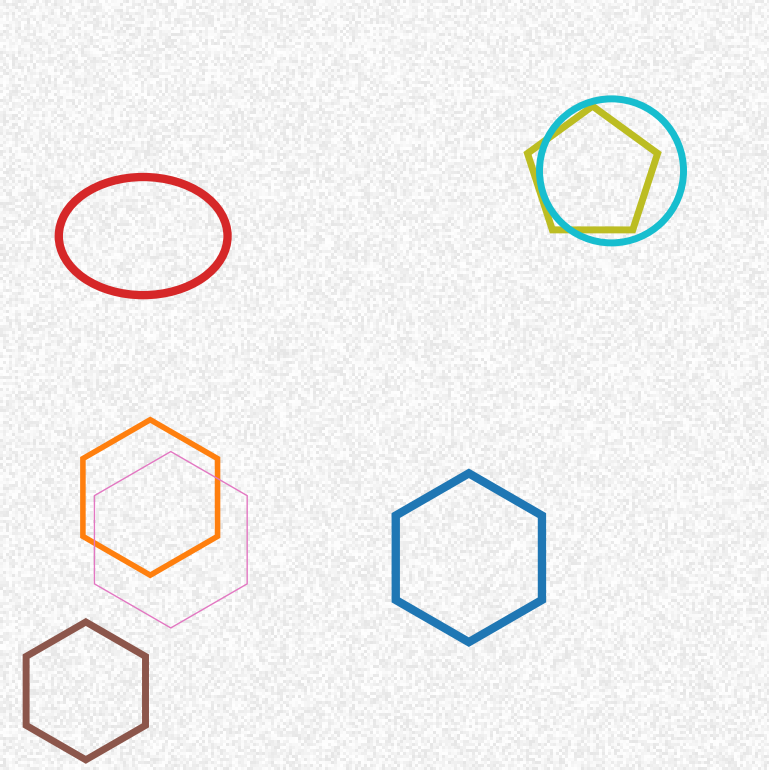[{"shape": "hexagon", "thickness": 3, "radius": 0.55, "center": [0.609, 0.276]}, {"shape": "hexagon", "thickness": 2, "radius": 0.5, "center": [0.195, 0.354]}, {"shape": "oval", "thickness": 3, "radius": 0.55, "center": [0.186, 0.693]}, {"shape": "hexagon", "thickness": 2.5, "radius": 0.45, "center": [0.111, 0.103]}, {"shape": "hexagon", "thickness": 0.5, "radius": 0.57, "center": [0.222, 0.299]}, {"shape": "pentagon", "thickness": 2.5, "radius": 0.44, "center": [0.77, 0.773]}, {"shape": "circle", "thickness": 2.5, "radius": 0.47, "center": [0.794, 0.778]}]